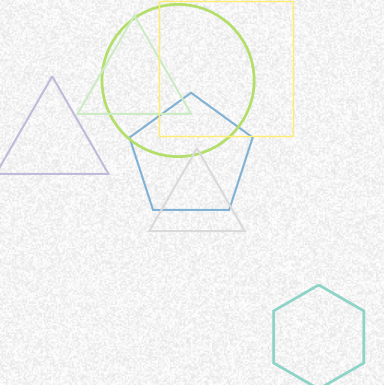[{"shape": "hexagon", "thickness": 2, "radius": 0.68, "center": [0.828, 0.125]}, {"shape": "triangle", "thickness": 1.5, "radius": 0.84, "center": [0.136, 0.633]}, {"shape": "pentagon", "thickness": 1.5, "radius": 0.84, "center": [0.496, 0.591]}, {"shape": "circle", "thickness": 2, "radius": 0.99, "center": [0.463, 0.791]}, {"shape": "triangle", "thickness": 1.5, "radius": 0.72, "center": [0.512, 0.471]}, {"shape": "triangle", "thickness": 1.5, "radius": 0.85, "center": [0.349, 0.789]}, {"shape": "square", "thickness": 1, "radius": 0.87, "center": [0.588, 0.822]}]